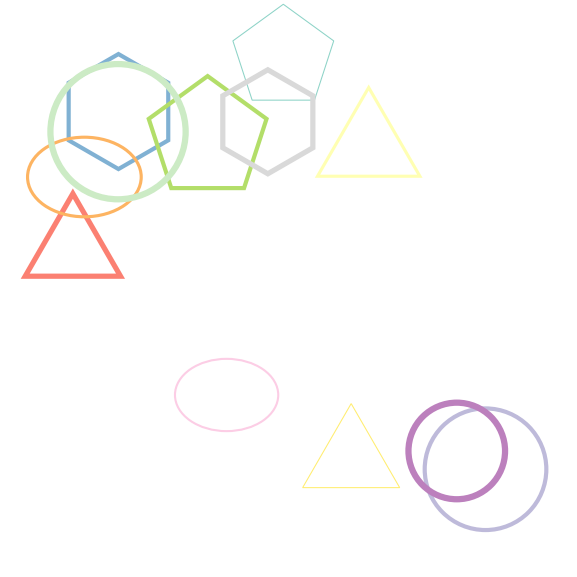[{"shape": "pentagon", "thickness": 0.5, "radius": 0.46, "center": [0.491, 0.9]}, {"shape": "triangle", "thickness": 1.5, "radius": 0.51, "center": [0.638, 0.745]}, {"shape": "circle", "thickness": 2, "radius": 0.53, "center": [0.841, 0.187]}, {"shape": "triangle", "thickness": 2.5, "radius": 0.48, "center": [0.126, 0.569]}, {"shape": "hexagon", "thickness": 2, "radius": 0.5, "center": [0.205, 0.806]}, {"shape": "oval", "thickness": 1.5, "radius": 0.49, "center": [0.146, 0.693]}, {"shape": "pentagon", "thickness": 2, "radius": 0.54, "center": [0.36, 0.76]}, {"shape": "oval", "thickness": 1, "radius": 0.45, "center": [0.392, 0.315]}, {"shape": "hexagon", "thickness": 2.5, "radius": 0.45, "center": [0.464, 0.788]}, {"shape": "circle", "thickness": 3, "radius": 0.42, "center": [0.791, 0.218]}, {"shape": "circle", "thickness": 3, "radius": 0.59, "center": [0.204, 0.771]}, {"shape": "triangle", "thickness": 0.5, "radius": 0.49, "center": [0.608, 0.203]}]